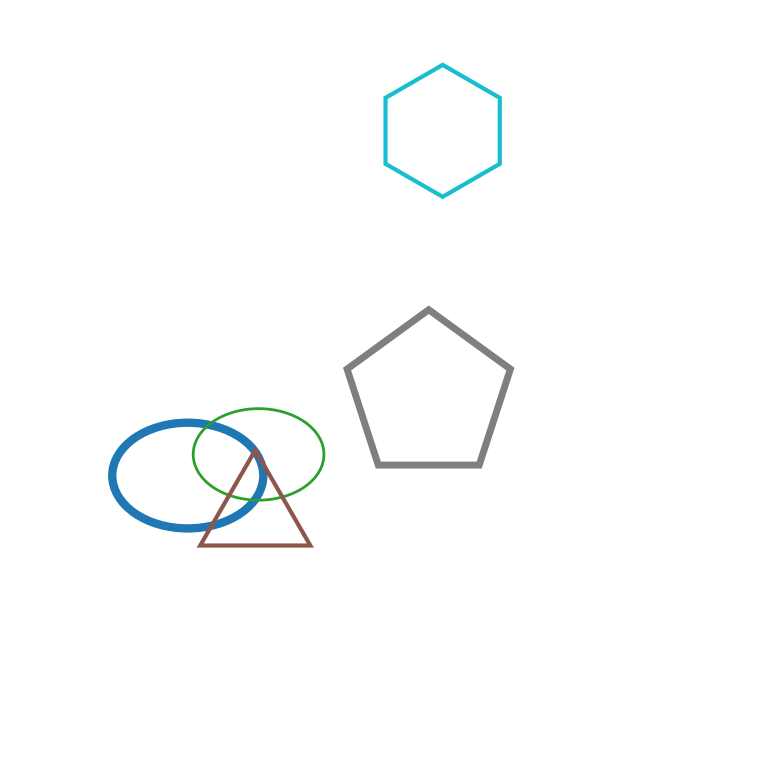[{"shape": "oval", "thickness": 3, "radius": 0.49, "center": [0.244, 0.382]}, {"shape": "oval", "thickness": 1, "radius": 0.42, "center": [0.336, 0.41]}, {"shape": "triangle", "thickness": 1.5, "radius": 0.41, "center": [0.332, 0.333]}, {"shape": "pentagon", "thickness": 2.5, "radius": 0.56, "center": [0.557, 0.486]}, {"shape": "hexagon", "thickness": 1.5, "radius": 0.43, "center": [0.575, 0.83]}]